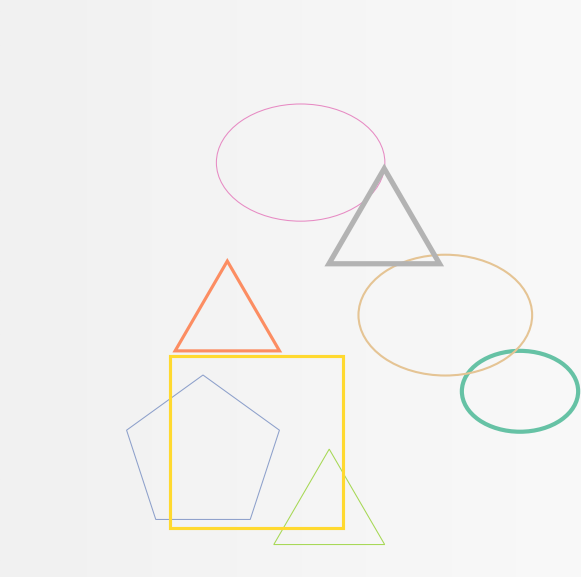[{"shape": "oval", "thickness": 2, "radius": 0.5, "center": [0.895, 0.322]}, {"shape": "triangle", "thickness": 1.5, "radius": 0.52, "center": [0.391, 0.443]}, {"shape": "pentagon", "thickness": 0.5, "radius": 0.69, "center": [0.349, 0.212]}, {"shape": "oval", "thickness": 0.5, "radius": 0.72, "center": [0.517, 0.718]}, {"shape": "triangle", "thickness": 0.5, "radius": 0.55, "center": [0.566, 0.111]}, {"shape": "square", "thickness": 1.5, "radius": 0.74, "center": [0.441, 0.234]}, {"shape": "oval", "thickness": 1, "radius": 0.75, "center": [0.766, 0.453]}, {"shape": "triangle", "thickness": 2.5, "radius": 0.55, "center": [0.661, 0.597]}]